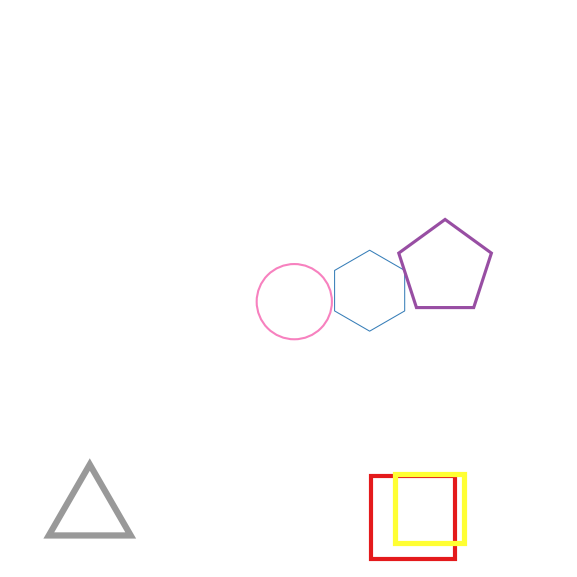[{"shape": "square", "thickness": 2, "radius": 0.36, "center": [0.716, 0.103]}, {"shape": "hexagon", "thickness": 0.5, "radius": 0.35, "center": [0.64, 0.496]}, {"shape": "pentagon", "thickness": 1.5, "radius": 0.42, "center": [0.771, 0.535]}, {"shape": "square", "thickness": 2.5, "radius": 0.3, "center": [0.744, 0.119]}, {"shape": "circle", "thickness": 1, "radius": 0.33, "center": [0.51, 0.477]}, {"shape": "triangle", "thickness": 3, "radius": 0.41, "center": [0.155, 0.113]}]